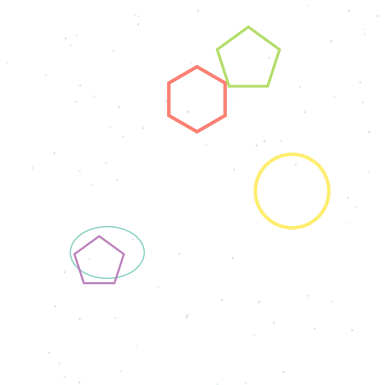[{"shape": "oval", "thickness": 1, "radius": 0.48, "center": [0.279, 0.344]}, {"shape": "hexagon", "thickness": 2.5, "radius": 0.42, "center": [0.512, 0.742]}, {"shape": "pentagon", "thickness": 2, "radius": 0.43, "center": [0.645, 0.845]}, {"shape": "pentagon", "thickness": 1.5, "radius": 0.34, "center": [0.258, 0.319]}, {"shape": "circle", "thickness": 2.5, "radius": 0.48, "center": [0.759, 0.504]}]